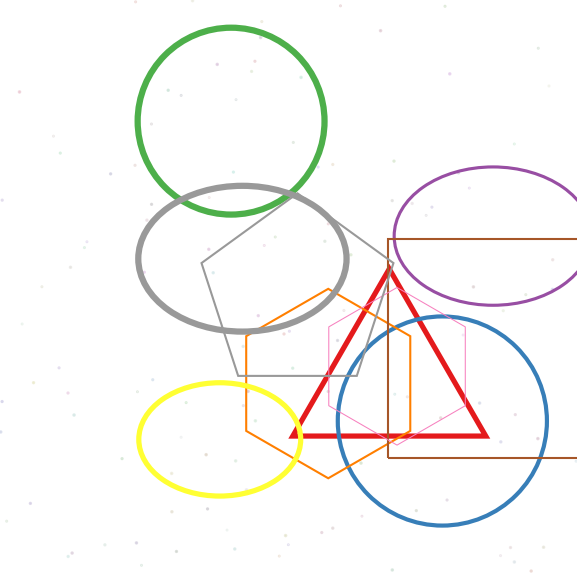[{"shape": "triangle", "thickness": 2.5, "radius": 0.96, "center": [0.674, 0.341]}, {"shape": "circle", "thickness": 2, "radius": 0.91, "center": [0.766, 0.27]}, {"shape": "circle", "thickness": 3, "radius": 0.81, "center": [0.4, 0.789]}, {"shape": "oval", "thickness": 1.5, "radius": 0.86, "center": [0.854, 0.59]}, {"shape": "hexagon", "thickness": 1, "radius": 0.82, "center": [0.568, 0.335]}, {"shape": "oval", "thickness": 2.5, "radius": 0.7, "center": [0.381, 0.238]}, {"shape": "square", "thickness": 1, "radius": 0.95, "center": [0.861, 0.396]}, {"shape": "hexagon", "thickness": 0.5, "radius": 0.68, "center": [0.688, 0.365]}, {"shape": "pentagon", "thickness": 1, "radius": 0.87, "center": [0.515, 0.49]}, {"shape": "oval", "thickness": 3, "radius": 0.9, "center": [0.42, 0.551]}]